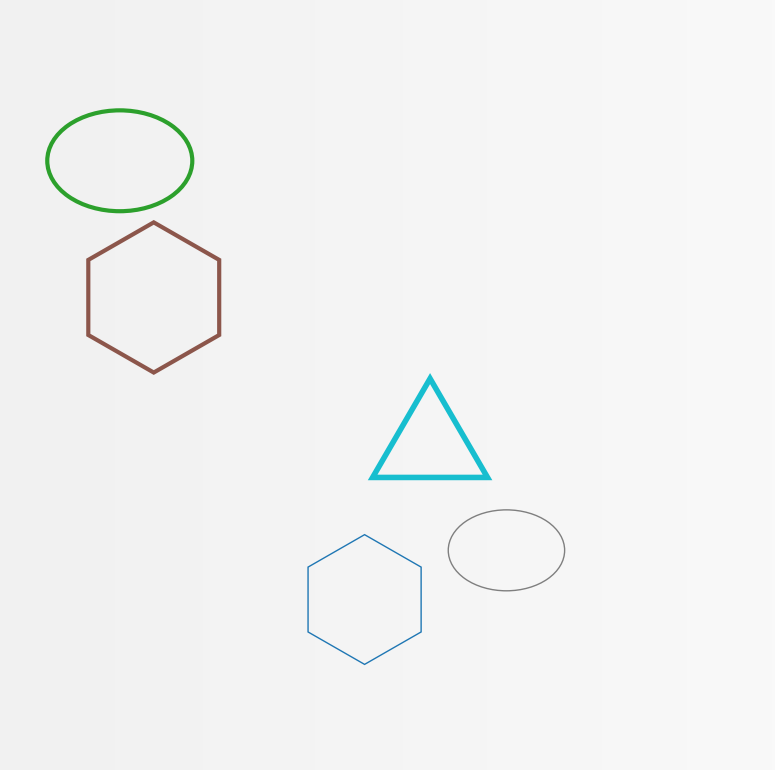[{"shape": "hexagon", "thickness": 0.5, "radius": 0.42, "center": [0.47, 0.221]}, {"shape": "oval", "thickness": 1.5, "radius": 0.47, "center": [0.155, 0.791]}, {"shape": "hexagon", "thickness": 1.5, "radius": 0.49, "center": [0.198, 0.614]}, {"shape": "oval", "thickness": 0.5, "radius": 0.38, "center": [0.653, 0.285]}, {"shape": "triangle", "thickness": 2, "radius": 0.43, "center": [0.555, 0.423]}]